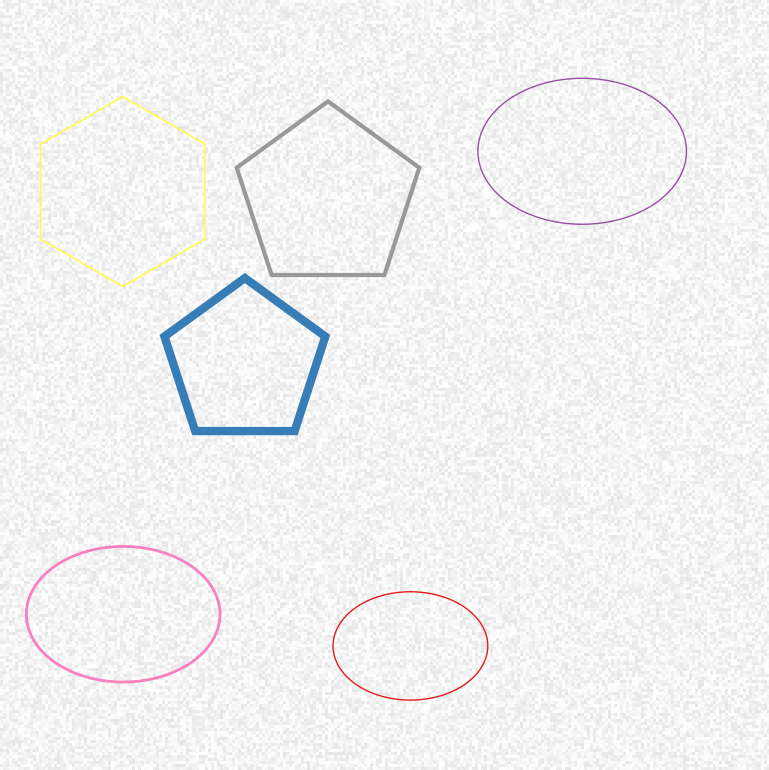[{"shape": "oval", "thickness": 0.5, "radius": 0.5, "center": [0.533, 0.161]}, {"shape": "pentagon", "thickness": 3, "radius": 0.55, "center": [0.318, 0.529]}, {"shape": "oval", "thickness": 0.5, "radius": 0.68, "center": [0.756, 0.804]}, {"shape": "hexagon", "thickness": 0.5, "radius": 0.62, "center": [0.159, 0.751]}, {"shape": "oval", "thickness": 1, "radius": 0.63, "center": [0.16, 0.202]}, {"shape": "pentagon", "thickness": 1.5, "radius": 0.62, "center": [0.426, 0.744]}]